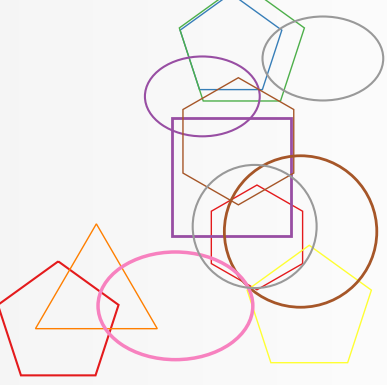[{"shape": "hexagon", "thickness": 1, "radius": 0.68, "center": [0.663, 0.383]}, {"shape": "pentagon", "thickness": 1.5, "radius": 0.82, "center": [0.15, 0.157]}, {"shape": "pentagon", "thickness": 1, "radius": 0.69, "center": [0.596, 0.879]}, {"shape": "pentagon", "thickness": 1, "radius": 0.85, "center": [0.624, 0.875]}, {"shape": "oval", "thickness": 1.5, "radius": 0.74, "center": [0.522, 0.75]}, {"shape": "square", "thickness": 2, "radius": 0.77, "center": [0.596, 0.54]}, {"shape": "triangle", "thickness": 1, "radius": 0.91, "center": [0.249, 0.237]}, {"shape": "pentagon", "thickness": 1, "radius": 0.84, "center": [0.798, 0.194]}, {"shape": "circle", "thickness": 2, "radius": 0.98, "center": [0.776, 0.399]}, {"shape": "hexagon", "thickness": 1, "radius": 0.83, "center": [0.615, 0.633]}, {"shape": "oval", "thickness": 2.5, "radius": 1.0, "center": [0.453, 0.206]}, {"shape": "oval", "thickness": 1.5, "radius": 0.78, "center": [0.833, 0.848]}, {"shape": "circle", "thickness": 1.5, "radius": 0.8, "center": [0.657, 0.412]}]